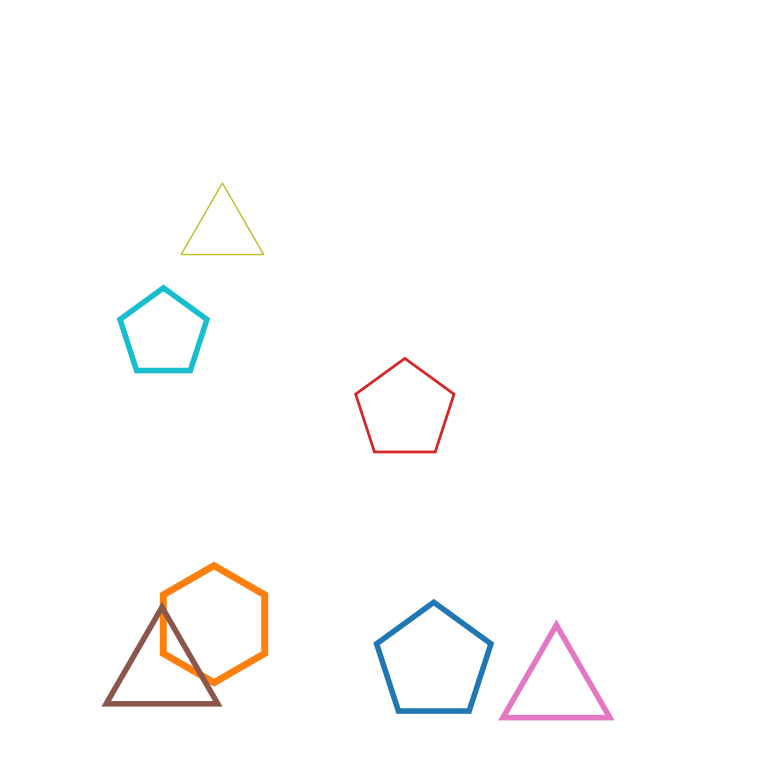[{"shape": "pentagon", "thickness": 2, "radius": 0.39, "center": [0.563, 0.14]}, {"shape": "hexagon", "thickness": 2.5, "radius": 0.38, "center": [0.278, 0.189]}, {"shape": "pentagon", "thickness": 1, "radius": 0.34, "center": [0.526, 0.467]}, {"shape": "triangle", "thickness": 2, "radius": 0.42, "center": [0.21, 0.128]}, {"shape": "triangle", "thickness": 2, "radius": 0.4, "center": [0.723, 0.108]}, {"shape": "triangle", "thickness": 0.5, "radius": 0.31, "center": [0.289, 0.7]}, {"shape": "pentagon", "thickness": 2, "radius": 0.3, "center": [0.212, 0.567]}]